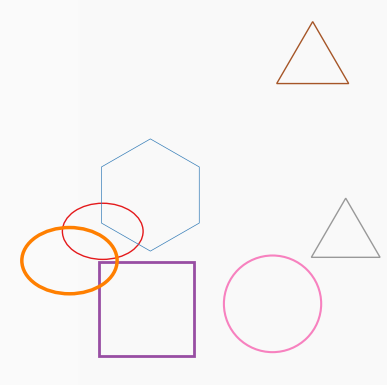[{"shape": "oval", "thickness": 1, "radius": 0.52, "center": [0.265, 0.399]}, {"shape": "hexagon", "thickness": 0.5, "radius": 0.73, "center": [0.388, 0.494]}, {"shape": "square", "thickness": 2, "radius": 0.61, "center": [0.377, 0.197]}, {"shape": "oval", "thickness": 2.5, "radius": 0.61, "center": [0.179, 0.323]}, {"shape": "triangle", "thickness": 1, "radius": 0.54, "center": [0.807, 0.837]}, {"shape": "circle", "thickness": 1.5, "radius": 0.63, "center": [0.703, 0.211]}, {"shape": "triangle", "thickness": 1, "radius": 0.51, "center": [0.892, 0.383]}]